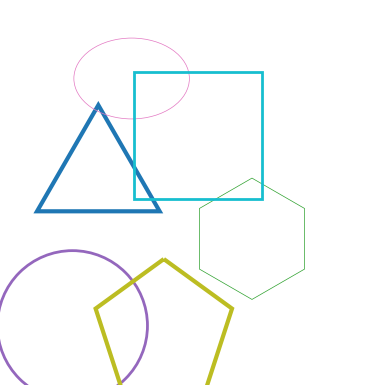[{"shape": "triangle", "thickness": 3, "radius": 0.92, "center": [0.255, 0.543]}, {"shape": "hexagon", "thickness": 0.5, "radius": 0.79, "center": [0.655, 0.38]}, {"shape": "circle", "thickness": 2, "radius": 0.97, "center": [0.188, 0.154]}, {"shape": "oval", "thickness": 0.5, "radius": 0.75, "center": [0.342, 0.796]}, {"shape": "pentagon", "thickness": 3, "radius": 0.93, "center": [0.426, 0.141]}, {"shape": "square", "thickness": 2, "radius": 0.83, "center": [0.513, 0.648]}]